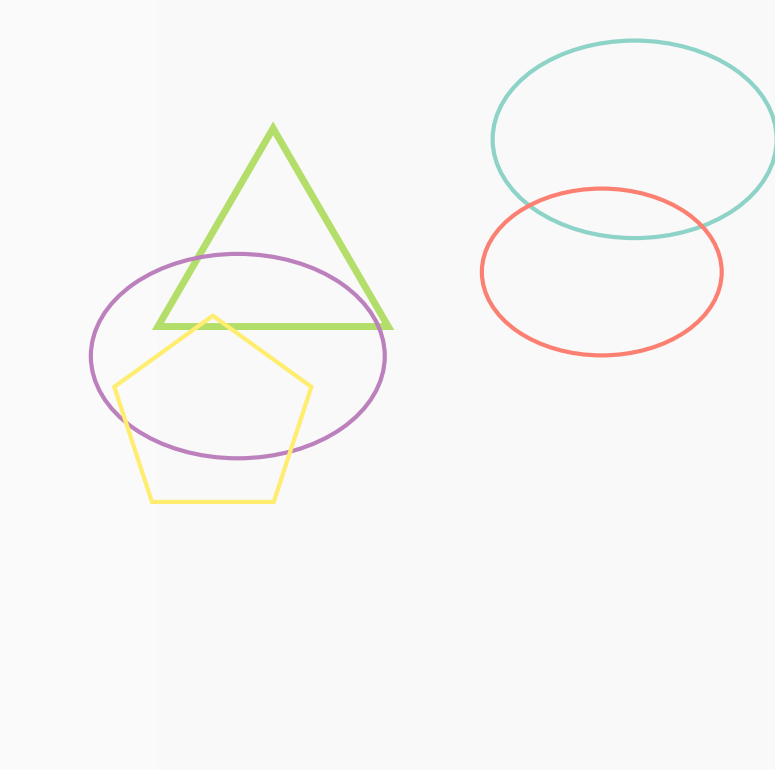[{"shape": "oval", "thickness": 1.5, "radius": 0.92, "center": [0.819, 0.819]}, {"shape": "oval", "thickness": 1.5, "radius": 0.77, "center": [0.777, 0.647]}, {"shape": "triangle", "thickness": 2.5, "radius": 0.86, "center": [0.352, 0.662]}, {"shape": "oval", "thickness": 1.5, "radius": 0.95, "center": [0.307, 0.538]}, {"shape": "pentagon", "thickness": 1.5, "radius": 0.67, "center": [0.275, 0.456]}]